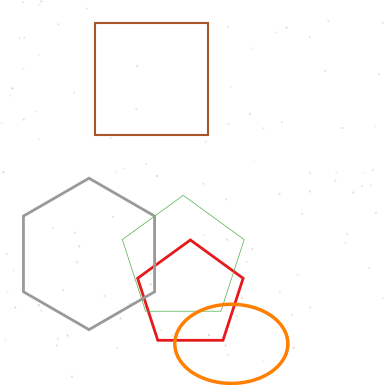[{"shape": "pentagon", "thickness": 2, "radius": 0.72, "center": [0.494, 0.233]}, {"shape": "pentagon", "thickness": 0.5, "radius": 0.83, "center": [0.476, 0.326]}, {"shape": "oval", "thickness": 2.5, "radius": 0.73, "center": [0.601, 0.107]}, {"shape": "square", "thickness": 1.5, "radius": 0.73, "center": [0.393, 0.795]}, {"shape": "hexagon", "thickness": 2, "radius": 0.98, "center": [0.231, 0.34]}]